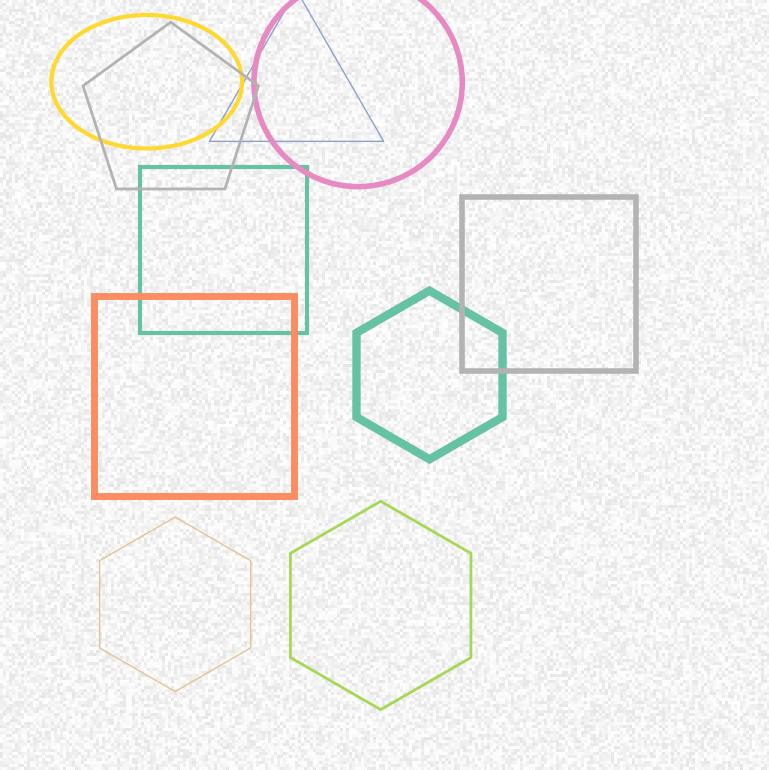[{"shape": "square", "thickness": 1.5, "radius": 0.54, "center": [0.29, 0.675]}, {"shape": "hexagon", "thickness": 3, "radius": 0.55, "center": [0.558, 0.513]}, {"shape": "square", "thickness": 2.5, "radius": 0.65, "center": [0.252, 0.486]}, {"shape": "triangle", "thickness": 0.5, "radius": 0.65, "center": [0.385, 0.882]}, {"shape": "circle", "thickness": 2, "radius": 0.68, "center": [0.465, 0.893]}, {"shape": "hexagon", "thickness": 1, "radius": 0.68, "center": [0.494, 0.214]}, {"shape": "oval", "thickness": 1.5, "radius": 0.62, "center": [0.191, 0.894]}, {"shape": "hexagon", "thickness": 0.5, "radius": 0.57, "center": [0.227, 0.215]}, {"shape": "square", "thickness": 2, "radius": 0.57, "center": [0.713, 0.631]}, {"shape": "pentagon", "thickness": 1, "radius": 0.6, "center": [0.222, 0.851]}]